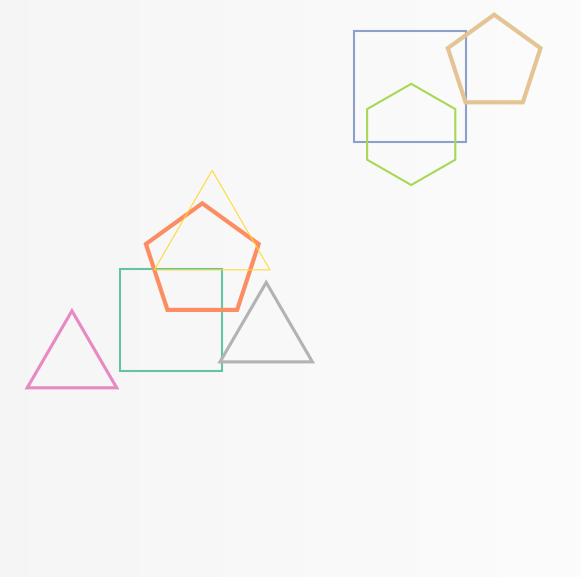[{"shape": "square", "thickness": 1, "radius": 0.44, "center": [0.295, 0.446]}, {"shape": "pentagon", "thickness": 2, "radius": 0.51, "center": [0.348, 0.545]}, {"shape": "square", "thickness": 1, "radius": 0.48, "center": [0.705, 0.849]}, {"shape": "triangle", "thickness": 1.5, "radius": 0.44, "center": [0.124, 0.372]}, {"shape": "hexagon", "thickness": 1, "radius": 0.44, "center": [0.707, 0.766]}, {"shape": "triangle", "thickness": 0.5, "radius": 0.57, "center": [0.365, 0.589]}, {"shape": "pentagon", "thickness": 2, "radius": 0.42, "center": [0.85, 0.89]}, {"shape": "triangle", "thickness": 1.5, "radius": 0.46, "center": [0.458, 0.418]}]